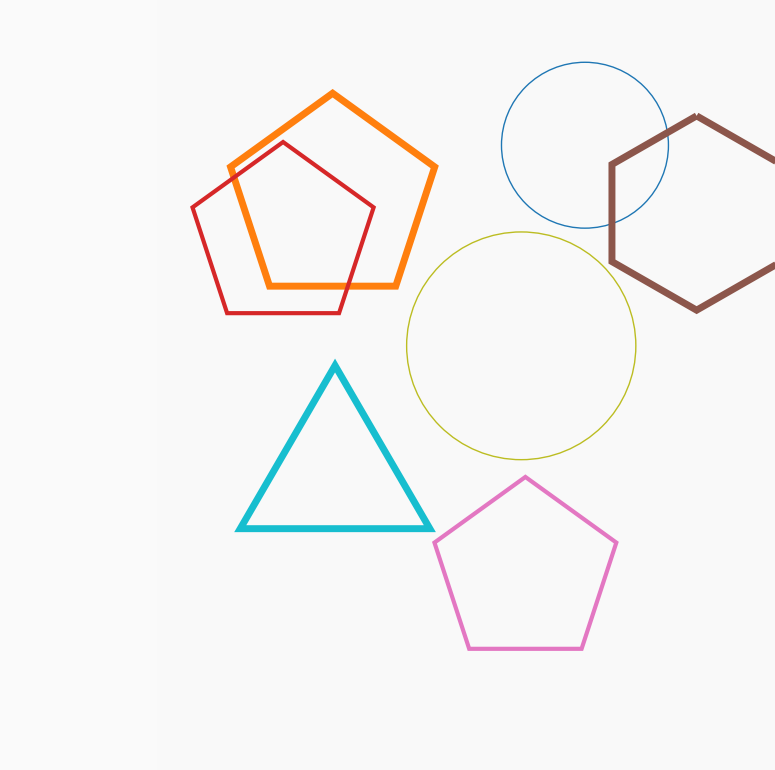[{"shape": "circle", "thickness": 0.5, "radius": 0.54, "center": [0.755, 0.811]}, {"shape": "pentagon", "thickness": 2.5, "radius": 0.69, "center": [0.429, 0.74]}, {"shape": "pentagon", "thickness": 1.5, "radius": 0.61, "center": [0.365, 0.693]}, {"shape": "hexagon", "thickness": 2.5, "radius": 0.63, "center": [0.899, 0.723]}, {"shape": "pentagon", "thickness": 1.5, "radius": 0.62, "center": [0.678, 0.257]}, {"shape": "circle", "thickness": 0.5, "radius": 0.74, "center": [0.673, 0.551]}, {"shape": "triangle", "thickness": 2.5, "radius": 0.71, "center": [0.432, 0.384]}]